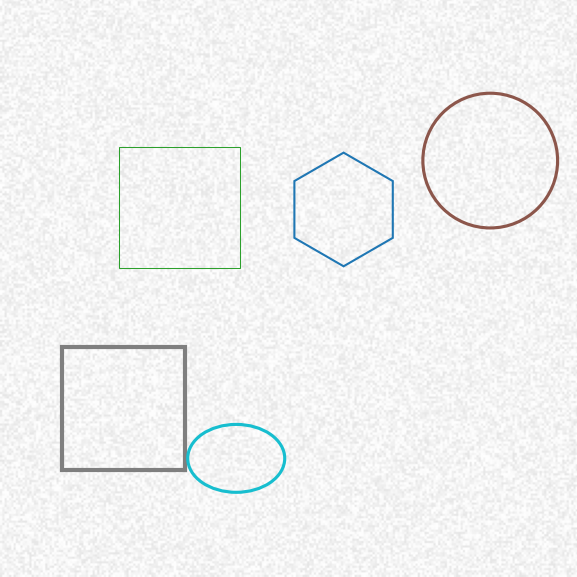[{"shape": "hexagon", "thickness": 1, "radius": 0.49, "center": [0.595, 0.636]}, {"shape": "square", "thickness": 0.5, "radius": 0.52, "center": [0.31, 0.64]}, {"shape": "circle", "thickness": 1.5, "radius": 0.58, "center": [0.849, 0.721]}, {"shape": "square", "thickness": 2, "radius": 0.53, "center": [0.214, 0.293]}, {"shape": "oval", "thickness": 1.5, "radius": 0.42, "center": [0.409, 0.205]}]